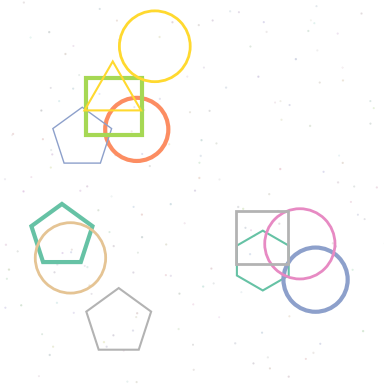[{"shape": "hexagon", "thickness": 1.5, "radius": 0.39, "center": [0.683, 0.323]}, {"shape": "pentagon", "thickness": 3, "radius": 0.42, "center": [0.161, 0.387]}, {"shape": "circle", "thickness": 3, "radius": 0.41, "center": [0.355, 0.664]}, {"shape": "pentagon", "thickness": 1, "radius": 0.4, "center": [0.214, 0.641]}, {"shape": "circle", "thickness": 3, "radius": 0.42, "center": [0.82, 0.274]}, {"shape": "circle", "thickness": 2, "radius": 0.46, "center": [0.779, 0.367]}, {"shape": "square", "thickness": 3, "radius": 0.37, "center": [0.297, 0.723]}, {"shape": "triangle", "thickness": 1.5, "radius": 0.42, "center": [0.293, 0.756]}, {"shape": "circle", "thickness": 2, "radius": 0.46, "center": [0.402, 0.88]}, {"shape": "circle", "thickness": 2, "radius": 0.46, "center": [0.183, 0.33]}, {"shape": "square", "thickness": 2, "radius": 0.34, "center": [0.68, 0.383]}, {"shape": "pentagon", "thickness": 1.5, "radius": 0.44, "center": [0.308, 0.163]}]